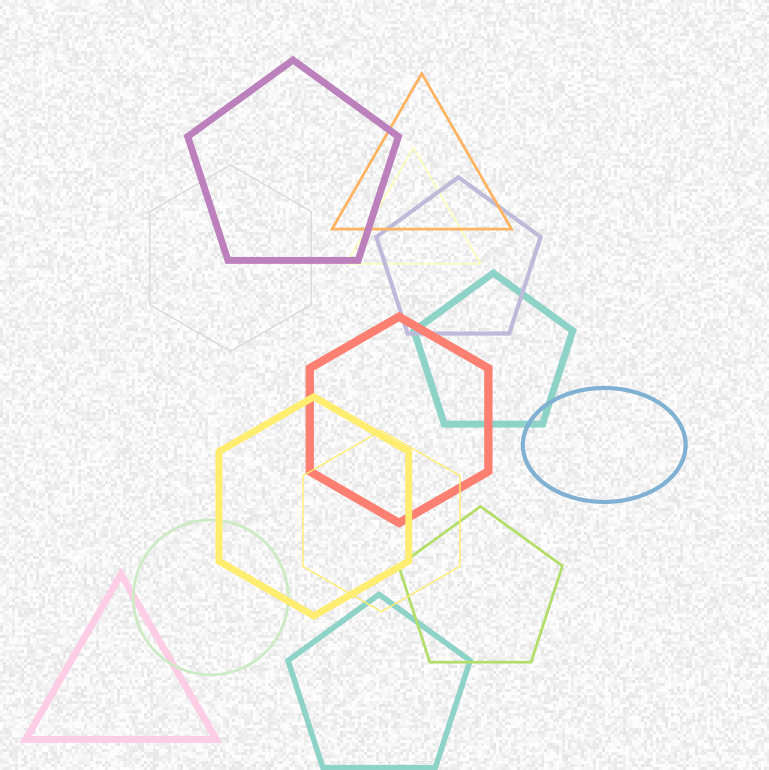[{"shape": "pentagon", "thickness": 2, "radius": 0.62, "center": [0.492, 0.104]}, {"shape": "pentagon", "thickness": 2.5, "radius": 0.54, "center": [0.641, 0.537]}, {"shape": "triangle", "thickness": 0.5, "radius": 0.5, "center": [0.537, 0.708]}, {"shape": "pentagon", "thickness": 1.5, "radius": 0.56, "center": [0.595, 0.658]}, {"shape": "hexagon", "thickness": 3, "radius": 0.67, "center": [0.518, 0.455]}, {"shape": "oval", "thickness": 1.5, "radius": 0.53, "center": [0.785, 0.422]}, {"shape": "triangle", "thickness": 1, "radius": 0.67, "center": [0.548, 0.77]}, {"shape": "pentagon", "thickness": 1, "radius": 0.56, "center": [0.624, 0.23]}, {"shape": "triangle", "thickness": 2.5, "radius": 0.71, "center": [0.157, 0.111]}, {"shape": "hexagon", "thickness": 0.5, "radius": 0.6, "center": [0.299, 0.665]}, {"shape": "pentagon", "thickness": 2.5, "radius": 0.72, "center": [0.381, 0.778]}, {"shape": "circle", "thickness": 1, "radius": 0.5, "center": [0.274, 0.224]}, {"shape": "hexagon", "thickness": 0.5, "radius": 0.59, "center": [0.495, 0.323]}, {"shape": "hexagon", "thickness": 2.5, "radius": 0.71, "center": [0.408, 0.342]}]